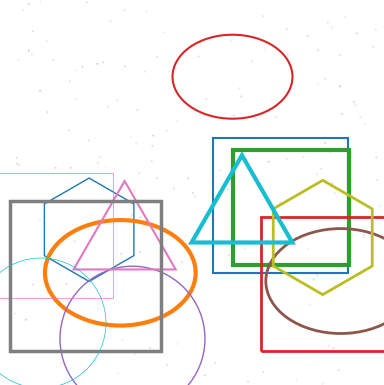[{"shape": "square", "thickness": 1.5, "radius": 0.87, "center": [0.729, 0.466]}, {"shape": "hexagon", "thickness": 1, "radius": 0.67, "center": [0.232, 0.403]}, {"shape": "oval", "thickness": 3, "radius": 0.98, "center": [0.312, 0.291]}, {"shape": "square", "thickness": 3, "radius": 0.75, "center": [0.756, 0.461]}, {"shape": "oval", "thickness": 1.5, "radius": 0.78, "center": [0.604, 0.801]}, {"shape": "square", "thickness": 2, "radius": 0.87, "center": [0.852, 0.262]}, {"shape": "circle", "thickness": 1, "radius": 0.94, "center": [0.344, 0.12]}, {"shape": "oval", "thickness": 2, "radius": 0.97, "center": [0.885, 0.27]}, {"shape": "square", "thickness": 0.5, "radius": 0.81, "center": [0.132, 0.387]}, {"shape": "triangle", "thickness": 1.5, "radius": 0.77, "center": [0.324, 0.377]}, {"shape": "square", "thickness": 2.5, "radius": 0.98, "center": [0.223, 0.284]}, {"shape": "hexagon", "thickness": 2, "radius": 0.74, "center": [0.838, 0.383]}, {"shape": "triangle", "thickness": 3, "radius": 0.75, "center": [0.628, 0.446]}, {"shape": "circle", "thickness": 0.5, "radius": 0.84, "center": [0.106, 0.161]}]